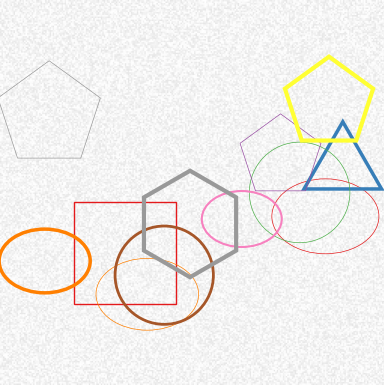[{"shape": "oval", "thickness": 0.5, "radius": 0.7, "center": [0.845, 0.438]}, {"shape": "square", "thickness": 1, "radius": 0.66, "center": [0.324, 0.343]}, {"shape": "triangle", "thickness": 2.5, "radius": 0.58, "center": [0.89, 0.567]}, {"shape": "circle", "thickness": 0.5, "radius": 0.65, "center": [0.778, 0.5]}, {"shape": "pentagon", "thickness": 0.5, "radius": 0.55, "center": [0.729, 0.594]}, {"shape": "oval", "thickness": 2.5, "radius": 0.59, "center": [0.116, 0.322]}, {"shape": "oval", "thickness": 0.5, "radius": 0.67, "center": [0.383, 0.236]}, {"shape": "pentagon", "thickness": 3, "radius": 0.6, "center": [0.855, 0.732]}, {"shape": "circle", "thickness": 2, "radius": 0.64, "center": [0.427, 0.285]}, {"shape": "oval", "thickness": 1.5, "radius": 0.52, "center": [0.628, 0.431]}, {"shape": "hexagon", "thickness": 3, "radius": 0.69, "center": [0.494, 0.418]}, {"shape": "pentagon", "thickness": 0.5, "radius": 0.7, "center": [0.128, 0.702]}]